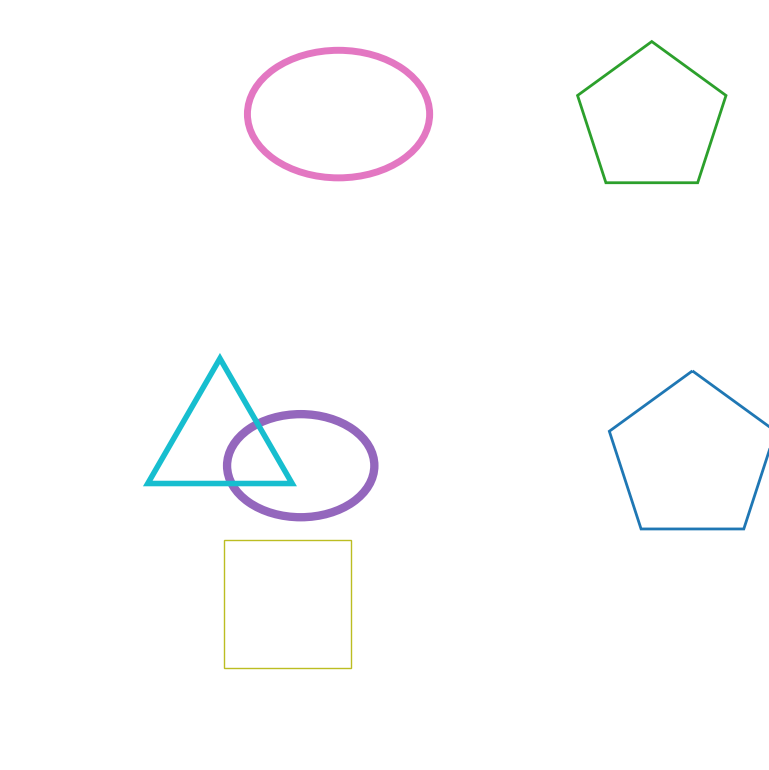[{"shape": "pentagon", "thickness": 1, "radius": 0.57, "center": [0.899, 0.405]}, {"shape": "pentagon", "thickness": 1, "radius": 0.51, "center": [0.846, 0.845]}, {"shape": "oval", "thickness": 3, "radius": 0.48, "center": [0.391, 0.395]}, {"shape": "oval", "thickness": 2.5, "radius": 0.59, "center": [0.44, 0.852]}, {"shape": "square", "thickness": 0.5, "radius": 0.41, "center": [0.373, 0.216]}, {"shape": "triangle", "thickness": 2, "radius": 0.54, "center": [0.286, 0.426]}]